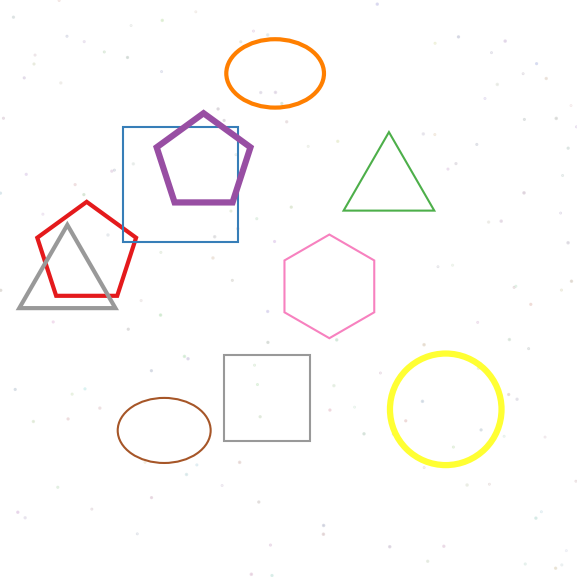[{"shape": "pentagon", "thickness": 2, "radius": 0.45, "center": [0.15, 0.56]}, {"shape": "square", "thickness": 1, "radius": 0.5, "center": [0.313, 0.679]}, {"shape": "triangle", "thickness": 1, "radius": 0.45, "center": [0.673, 0.68]}, {"shape": "pentagon", "thickness": 3, "radius": 0.43, "center": [0.352, 0.718]}, {"shape": "oval", "thickness": 2, "radius": 0.42, "center": [0.476, 0.872]}, {"shape": "circle", "thickness": 3, "radius": 0.48, "center": [0.772, 0.29]}, {"shape": "oval", "thickness": 1, "radius": 0.4, "center": [0.284, 0.254]}, {"shape": "hexagon", "thickness": 1, "radius": 0.45, "center": [0.57, 0.503]}, {"shape": "square", "thickness": 1, "radius": 0.38, "center": [0.462, 0.31]}, {"shape": "triangle", "thickness": 2, "radius": 0.48, "center": [0.117, 0.514]}]